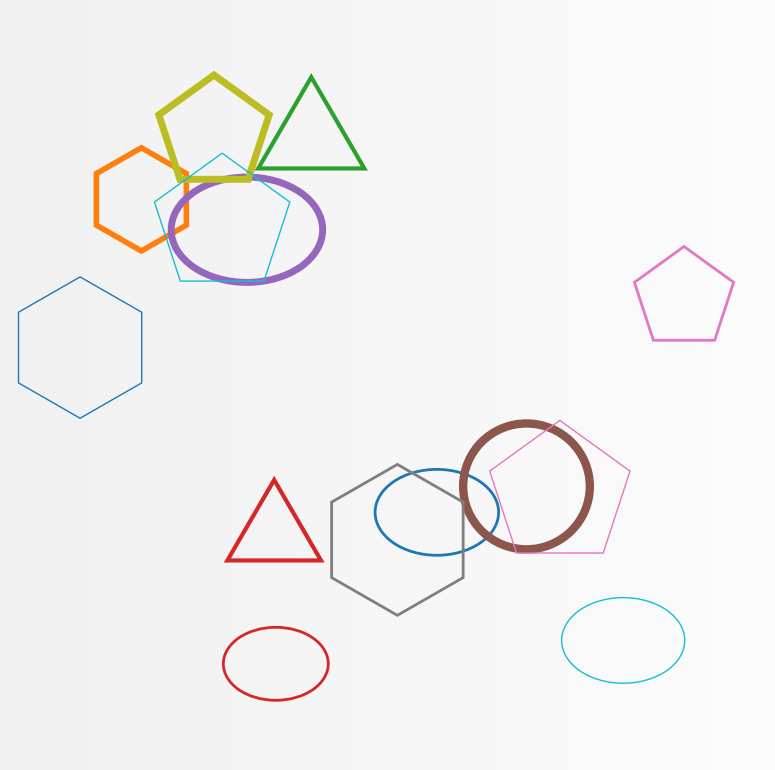[{"shape": "oval", "thickness": 1, "radius": 0.4, "center": [0.564, 0.335]}, {"shape": "hexagon", "thickness": 0.5, "radius": 0.46, "center": [0.103, 0.549]}, {"shape": "hexagon", "thickness": 2, "radius": 0.34, "center": [0.182, 0.741]}, {"shape": "triangle", "thickness": 1.5, "radius": 0.4, "center": [0.402, 0.821]}, {"shape": "oval", "thickness": 1, "radius": 0.34, "center": [0.356, 0.138]}, {"shape": "triangle", "thickness": 1.5, "radius": 0.35, "center": [0.354, 0.307]}, {"shape": "oval", "thickness": 2.5, "radius": 0.49, "center": [0.319, 0.702]}, {"shape": "circle", "thickness": 3, "radius": 0.41, "center": [0.679, 0.368]}, {"shape": "pentagon", "thickness": 0.5, "radius": 0.48, "center": [0.722, 0.359]}, {"shape": "pentagon", "thickness": 1, "radius": 0.34, "center": [0.883, 0.613]}, {"shape": "hexagon", "thickness": 1, "radius": 0.49, "center": [0.513, 0.299]}, {"shape": "pentagon", "thickness": 2.5, "radius": 0.37, "center": [0.276, 0.828]}, {"shape": "oval", "thickness": 0.5, "radius": 0.4, "center": [0.804, 0.168]}, {"shape": "pentagon", "thickness": 0.5, "radius": 0.46, "center": [0.287, 0.709]}]